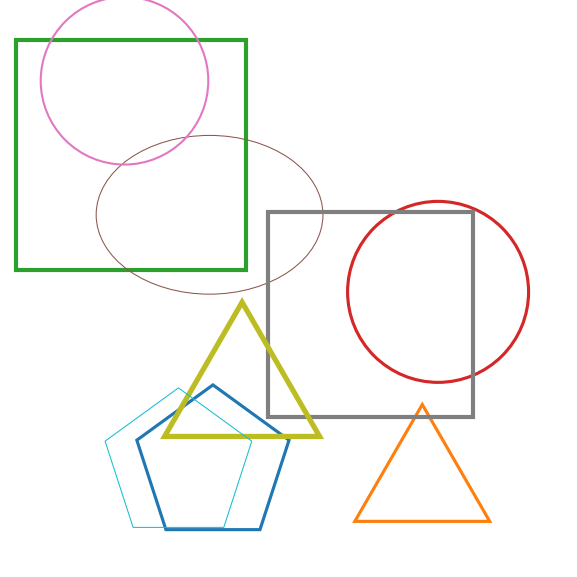[{"shape": "pentagon", "thickness": 1.5, "radius": 0.69, "center": [0.369, 0.194]}, {"shape": "triangle", "thickness": 1.5, "radius": 0.67, "center": [0.731, 0.164]}, {"shape": "square", "thickness": 2, "radius": 1.0, "center": [0.227, 0.731]}, {"shape": "circle", "thickness": 1.5, "radius": 0.78, "center": [0.759, 0.494]}, {"shape": "oval", "thickness": 0.5, "radius": 0.98, "center": [0.363, 0.627]}, {"shape": "circle", "thickness": 1, "radius": 0.73, "center": [0.216, 0.859]}, {"shape": "square", "thickness": 2, "radius": 0.89, "center": [0.642, 0.454]}, {"shape": "triangle", "thickness": 2.5, "radius": 0.77, "center": [0.419, 0.321]}, {"shape": "pentagon", "thickness": 0.5, "radius": 0.67, "center": [0.309, 0.194]}]